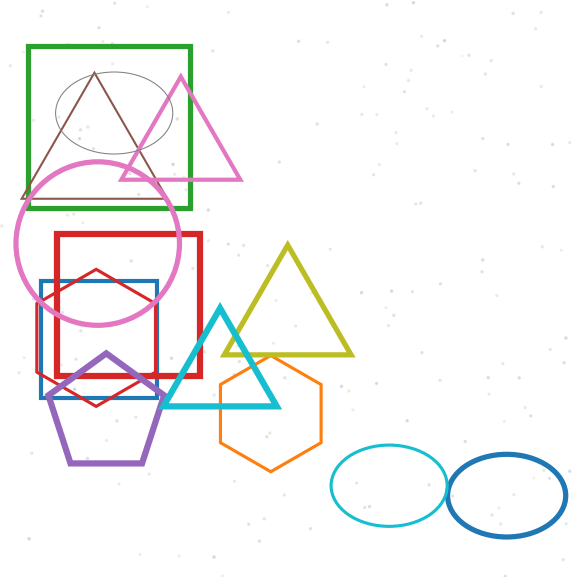[{"shape": "oval", "thickness": 2.5, "radius": 0.51, "center": [0.877, 0.141]}, {"shape": "square", "thickness": 2, "radius": 0.5, "center": [0.171, 0.411]}, {"shape": "hexagon", "thickness": 1.5, "radius": 0.5, "center": [0.469, 0.283]}, {"shape": "square", "thickness": 2.5, "radius": 0.7, "center": [0.189, 0.78]}, {"shape": "hexagon", "thickness": 1.5, "radius": 0.59, "center": [0.167, 0.414]}, {"shape": "square", "thickness": 3, "radius": 0.62, "center": [0.222, 0.471]}, {"shape": "pentagon", "thickness": 3, "radius": 0.53, "center": [0.184, 0.282]}, {"shape": "triangle", "thickness": 1, "radius": 0.73, "center": [0.164, 0.728]}, {"shape": "circle", "thickness": 2.5, "radius": 0.71, "center": [0.169, 0.577]}, {"shape": "triangle", "thickness": 2, "radius": 0.59, "center": [0.313, 0.747]}, {"shape": "oval", "thickness": 0.5, "radius": 0.51, "center": [0.198, 0.803]}, {"shape": "triangle", "thickness": 2.5, "radius": 0.63, "center": [0.498, 0.448]}, {"shape": "triangle", "thickness": 3, "radius": 0.57, "center": [0.381, 0.352]}, {"shape": "oval", "thickness": 1.5, "radius": 0.5, "center": [0.674, 0.158]}]